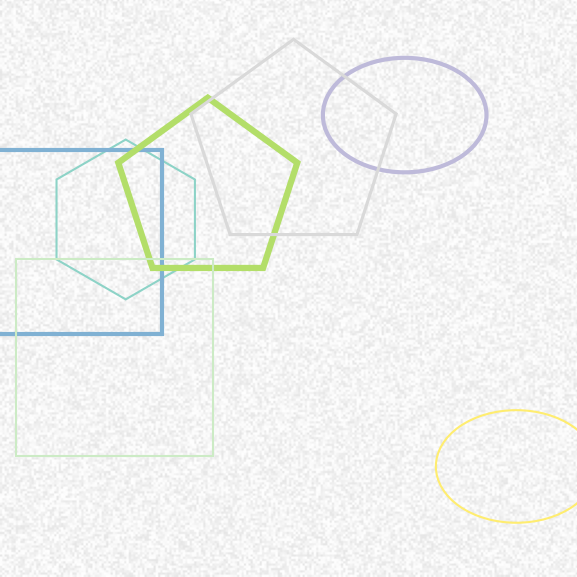[{"shape": "hexagon", "thickness": 1, "radius": 0.69, "center": [0.218, 0.619]}, {"shape": "oval", "thickness": 2, "radius": 0.71, "center": [0.701, 0.8]}, {"shape": "square", "thickness": 2, "radius": 0.8, "center": [0.12, 0.58]}, {"shape": "pentagon", "thickness": 3, "radius": 0.81, "center": [0.36, 0.667]}, {"shape": "pentagon", "thickness": 1.5, "radius": 0.93, "center": [0.508, 0.744]}, {"shape": "square", "thickness": 1, "radius": 0.85, "center": [0.198, 0.38]}, {"shape": "oval", "thickness": 1, "radius": 0.7, "center": [0.894, 0.191]}]